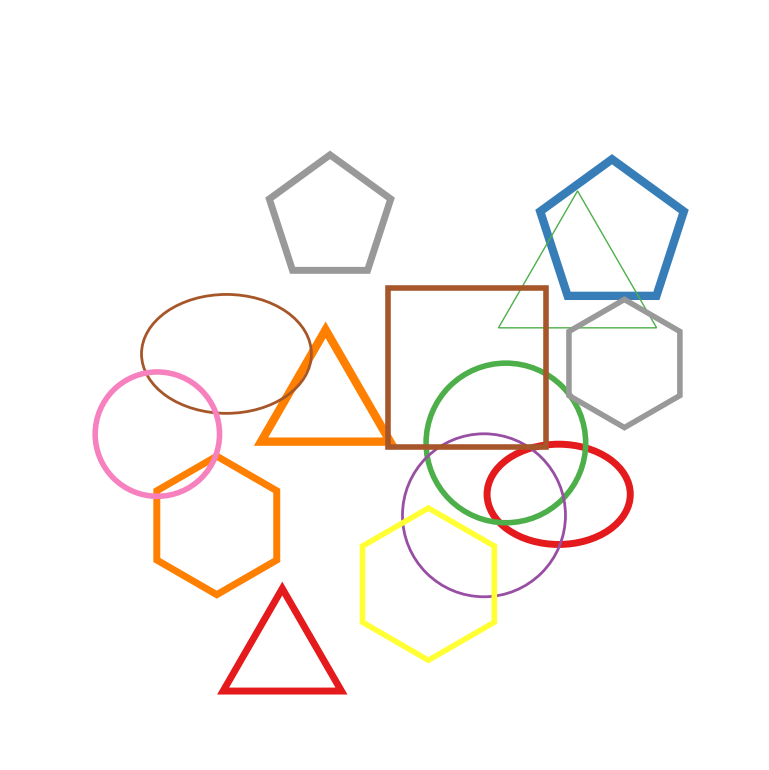[{"shape": "oval", "thickness": 2.5, "radius": 0.46, "center": [0.726, 0.358]}, {"shape": "triangle", "thickness": 2.5, "radius": 0.44, "center": [0.367, 0.147]}, {"shape": "pentagon", "thickness": 3, "radius": 0.49, "center": [0.795, 0.695]}, {"shape": "circle", "thickness": 2, "radius": 0.52, "center": [0.657, 0.425]}, {"shape": "triangle", "thickness": 0.5, "radius": 0.59, "center": [0.75, 0.634]}, {"shape": "circle", "thickness": 1, "radius": 0.53, "center": [0.629, 0.331]}, {"shape": "triangle", "thickness": 3, "radius": 0.48, "center": [0.423, 0.475]}, {"shape": "hexagon", "thickness": 2.5, "radius": 0.45, "center": [0.282, 0.318]}, {"shape": "hexagon", "thickness": 2, "radius": 0.49, "center": [0.556, 0.241]}, {"shape": "square", "thickness": 2, "radius": 0.51, "center": [0.607, 0.523]}, {"shape": "oval", "thickness": 1, "radius": 0.55, "center": [0.294, 0.54]}, {"shape": "circle", "thickness": 2, "radius": 0.4, "center": [0.204, 0.436]}, {"shape": "pentagon", "thickness": 2.5, "radius": 0.41, "center": [0.429, 0.716]}, {"shape": "hexagon", "thickness": 2, "radius": 0.42, "center": [0.811, 0.528]}]